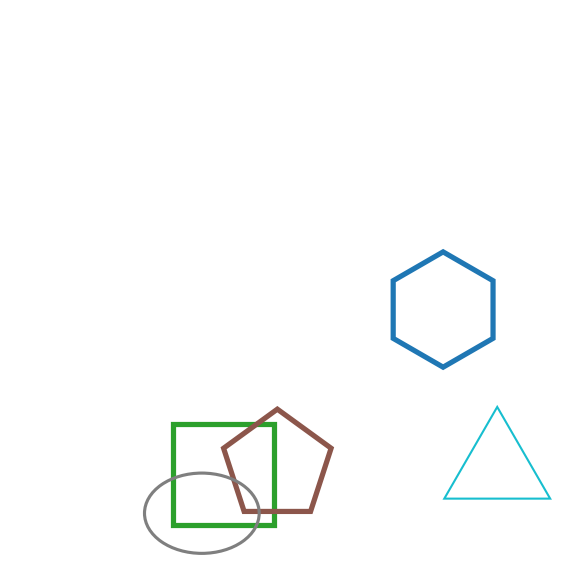[{"shape": "hexagon", "thickness": 2.5, "radius": 0.5, "center": [0.767, 0.463]}, {"shape": "square", "thickness": 2.5, "radius": 0.43, "center": [0.387, 0.177]}, {"shape": "pentagon", "thickness": 2.5, "radius": 0.49, "center": [0.48, 0.193]}, {"shape": "oval", "thickness": 1.5, "radius": 0.5, "center": [0.35, 0.11]}, {"shape": "triangle", "thickness": 1, "radius": 0.53, "center": [0.861, 0.189]}]